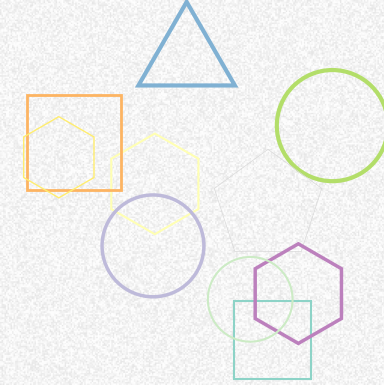[{"shape": "square", "thickness": 1.5, "radius": 0.5, "center": [0.708, 0.117]}, {"shape": "hexagon", "thickness": 1.5, "radius": 0.65, "center": [0.402, 0.522]}, {"shape": "circle", "thickness": 2.5, "radius": 0.66, "center": [0.397, 0.361]}, {"shape": "triangle", "thickness": 3, "radius": 0.72, "center": [0.485, 0.85]}, {"shape": "square", "thickness": 2, "radius": 0.61, "center": [0.192, 0.63]}, {"shape": "circle", "thickness": 3, "radius": 0.72, "center": [0.863, 0.674]}, {"shape": "pentagon", "thickness": 0.5, "radius": 0.73, "center": [0.696, 0.465]}, {"shape": "hexagon", "thickness": 2.5, "radius": 0.65, "center": [0.775, 0.237]}, {"shape": "circle", "thickness": 1.5, "radius": 0.55, "center": [0.65, 0.223]}, {"shape": "hexagon", "thickness": 1, "radius": 0.53, "center": [0.153, 0.592]}]